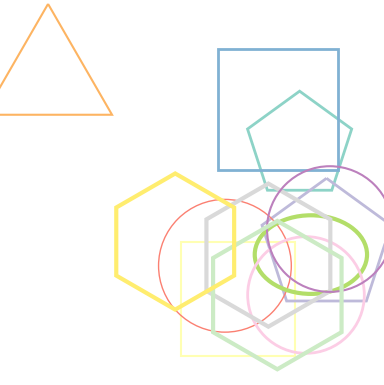[{"shape": "pentagon", "thickness": 2, "radius": 0.71, "center": [0.778, 0.621]}, {"shape": "square", "thickness": 1.5, "radius": 0.74, "center": [0.618, 0.224]}, {"shape": "pentagon", "thickness": 2, "radius": 0.88, "center": [0.848, 0.361]}, {"shape": "circle", "thickness": 1, "radius": 0.86, "center": [0.584, 0.31]}, {"shape": "square", "thickness": 2, "radius": 0.78, "center": [0.723, 0.716]}, {"shape": "triangle", "thickness": 1.5, "radius": 0.96, "center": [0.125, 0.798]}, {"shape": "oval", "thickness": 3, "radius": 0.73, "center": [0.808, 0.339]}, {"shape": "circle", "thickness": 2, "radius": 0.76, "center": [0.795, 0.234]}, {"shape": "hexagon", "thickness": 3, "radius": 0.93, "center": [0.697, 0.337]}, {"shape": "circle", "thickness": 1.5, "radius": 0.82, "center": [0.857, 0.405]}, {"shape": "hexagon", "thickness": 3, "radius": 0.96, "center": [0.72, 0.234]}, {"shape": "hexagon", "thickness": 3, "radius": 0.88, "center": [0.455, 0.373]}]